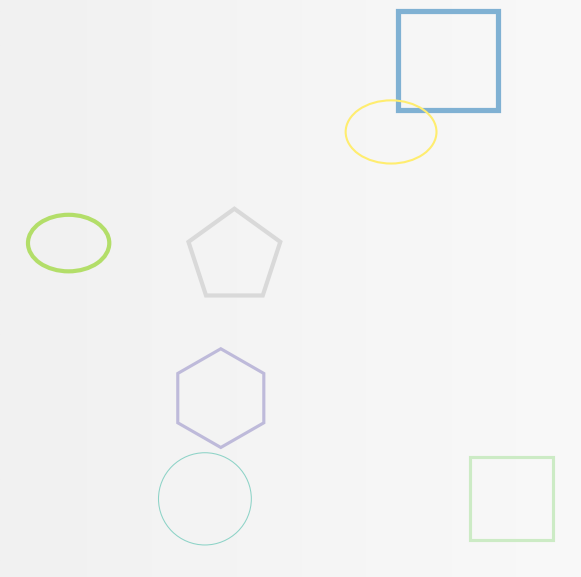[{"shape": "circle", "thickness": 0.5, "radius": 0.4, "center": [0.353, 0.135]}, {"shape": "hexagon", "thickness": 1.5, "radius": 0.43, "center": [0.38, 0.31]}, {"shape": "square", "thickness": 2.5, "radius": 0.43, "center": [0.77, 0.895]}, {"shape": "oval", "thickness": 2, "radius": 0.35, "center": [0.118, 0.578]}, {"shape": "pentagon", "thickness": 2, "radius": 0.42, "center": [0.403, 0.555]}, {"shape": "square", "thickness": 1.5, "radius": 0.36, "center": [0.881, 0.136]}, {"shape": "oval", "thickness": 1, "radius": 0.39, "center": [0.673, 0.771]}]